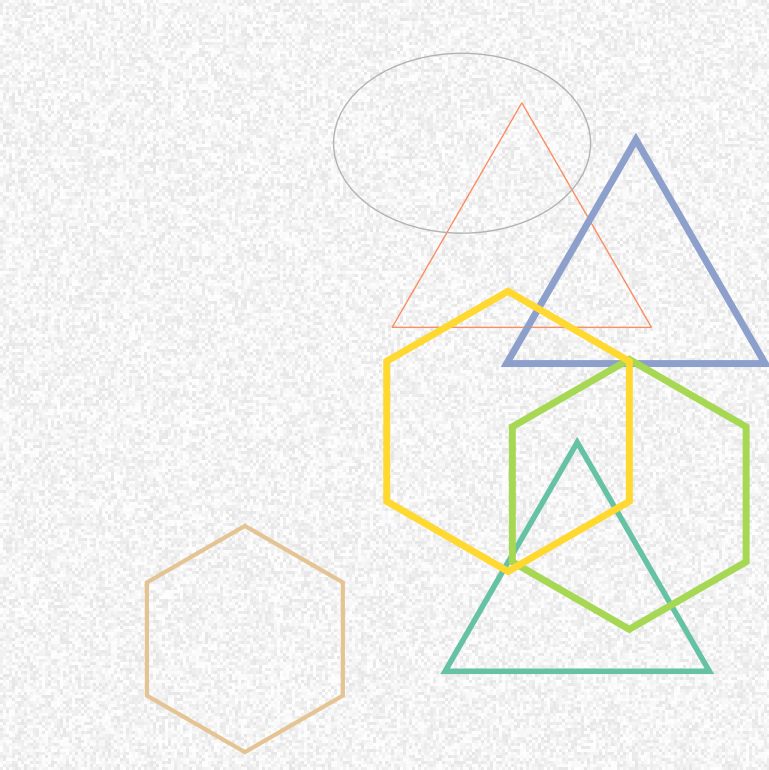[{"shape": "triangle", "thickness": 2, "radius": 0.99, "center": [0.75, 0.227]}, {"shape": "triangle", "thickness": 0.5, "radius": 0.97, "center": [0.678, 0.672]}, {"shape": "triangle", "thickness": 2.5, "radius": 0.97, "center": [0.826, 0.625]}, {"shape": "hexagon", "thickness": 2.5, "radius": 0.88, "center": [0.817, 0.358]}, {"shape": "hexagon", "thickness": 2.5, "radius": 0.91, "center": [0.66, 0.44]}, {"shape": "hexagon", "thickness": 1.5, "radius": 0.73, "center": [0.318, 0.17]}, {"shape": "oval", "thickness": 0.5, "radius": 0.83, "center": [0.6, 0.814]}]